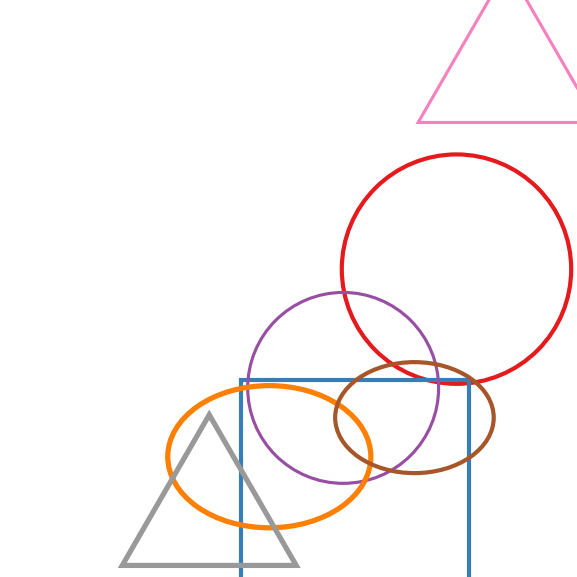[{"shape": "circle", "thickness": 2, "radius": 0.99, "center": [0.79, 0.533]}, {"shape": "square", "thickness": 2, "radius": 0.99, "center": [0.615, 0.144]}, {"shape": "circle", "thickness": 1.5, "radius": 0.83, "center": [0.594, 0.327]}, {"shape": "oval", "thickness": 2.5, "radius": 0.88, "center": [0.466, 0.208]}, {"shape": "oval", "thickness": 2, "radius": 0.69, "center": [0.718, 0.276]}, {"shape": "triangle", "thickness": 1.5, "radius": 0.9, "center": [0.879, 0.877]}, {"shape": "triangle", "thickness": 2.5, "radius": 0.87, "center": [0.362, 0.107]}]